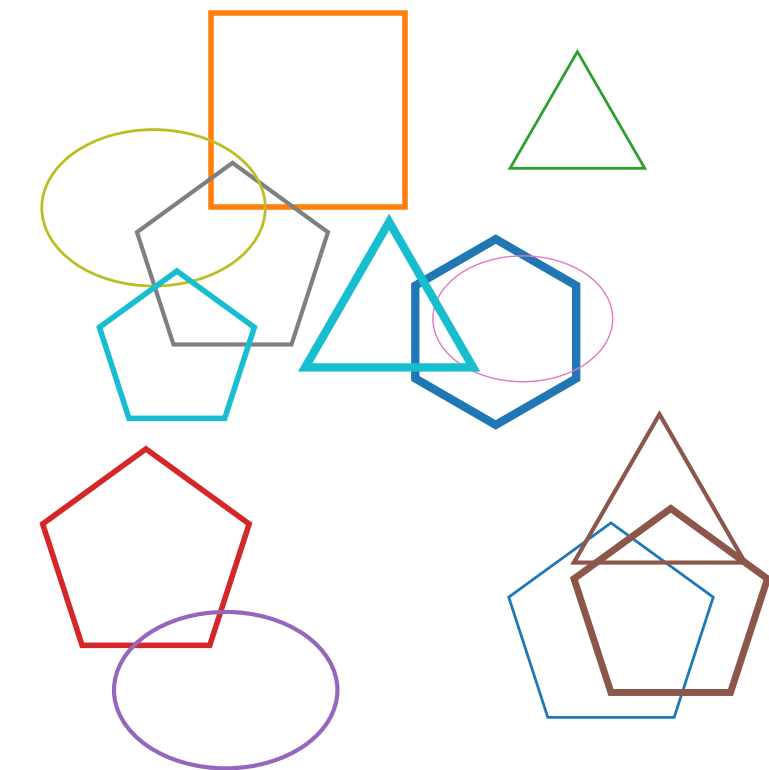[{"shape": "hexagon", "thickness": 3, "radius": 0.6, "center": [0.644, 0.569]}, {"shape": "pentagon", "thickness": 1, "radius": 0.7, "center": [0.793, 0.181]}, {"shape": "square", "thickness": 2, "radius": 0.63, "center": [0.4, 0.857]}, {"shape": "triangle", "thickness": 1, "radius": 0.51, "center": [0.75, 0.832]}, {"shape": "pentagon", "thickness": 2, "radius": 0.71, "center": [0.19, 0.276]}, {"shape": "oval", "thickness": 1.5, "radius": 0.73, "center": [0.293, 0.104]}, {"shape": "pentagon", "thickness": 2.5, "radius": 0.66, "center": [0.871, 0.208]}, {"shape": "triangle", "thickness": 1.5, "radius": 0.64, "center": [0.856, 0.334]}, {"shape": "oval", "thickness": 0.5, "radius": 0.58, "center": [0.679, 0.586]}, {"shape": "pentagon", "thickness": 1.5, "radius": 0.65, "center": [0.302, 0.658]}, {"shape": "oval", "thickness": 1, "radius": 0.73, "center": [0.199, 0.73]}, {"shape": "triangle", "thickness": 3, "radius": 0.63, "center": [0.505, 0.586]}, {"shape": "pentagon", "thickness": 2, "radius": 0.53, "center": [0.23, 0.542]}]